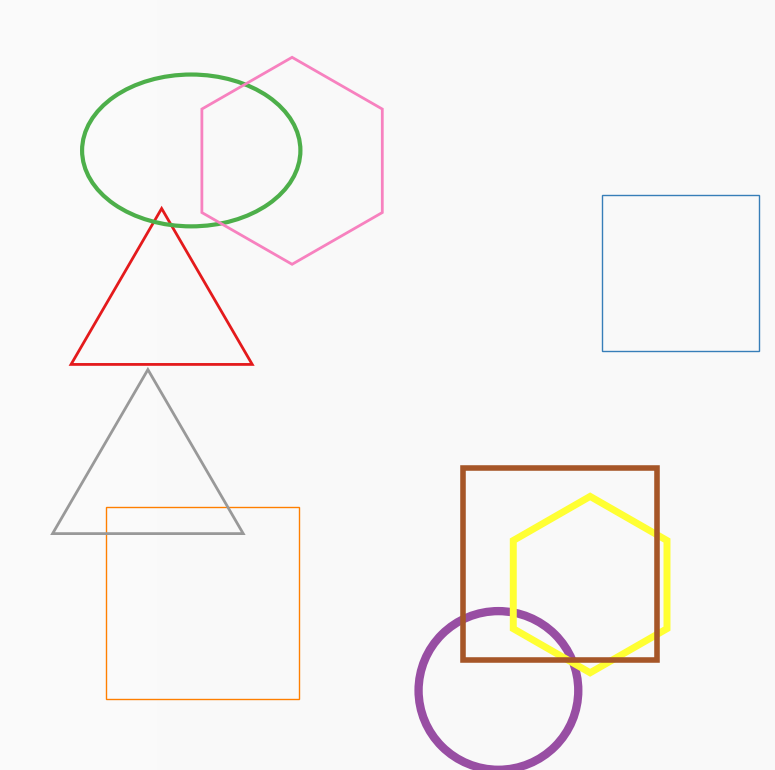[{"shape": "triangle", "thickness": 1, "radius": 0.67, "center": [0.209, 0.594]}, {"shape": "square", "thickness": 0.5, "radius": 0.51, "center": [0.878, 0.645]}, {"shape": "oval", "thickness": 1.5, "radius": 0.7, "center": [0.247, 0.805]}, {"shape": "circle", "thickness": 3, "radius": 0.52, "center": [0.643, 0.103]}, {"shape": "square", "thickness": 0.5, "radius": 0.62, "center": [0.261, 0.217]}, {"shape": "hexagon", "thickness": 2.5, "radius": 0.57, "center": [0.761, 0.241]}, {"shape": "square", "thickness": 2, "radius": 0.63, "center": [0.723, 0.268]}, {"shape": "hexagon", "thickness": 1, "radius": 0.67, "center": [0.377, 0.791]}, {"shape": "triangle", "thickness": 1, "radius": 0.71, "center": [0.191, 0.378]}]